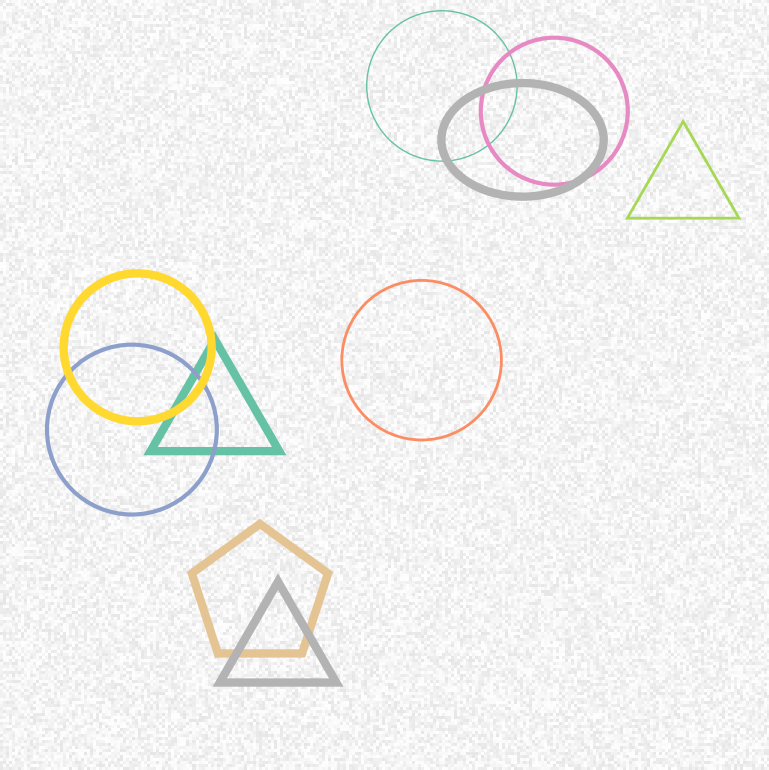[{"shape": "triangle", "thickness": 3, "radius": 0.48, "center": [0.279, 0.462]}, {"shape": "circle", "thickness": 0.5, "radius": 0.49, "center": [0.574, 0.888]}, {"shape": "circle", "thickness": 1, "radius": 0.52, "center": [0.548, 0.532]}, {"shape": "circle", "thickness": 1.5, "radius": 0.55, "center": [0.171, 0.442]}, {"shape": "circle", "thickness": 1.5, "radius": 0.48, "center": [0.72, 0.856]}, {"shape": "triangle", "thickness": 1, "radius": 0.42, "center": [0.887, 0.759]}, {"shape": "circle", "thickness": 3, "radius": 0.48, "center": [0.179, 0.549]}, {"shape": "pentagon", "thickness": 3, "radius": 0.47, "center": [0.338, 0.227]}, {"shape": "oval", "thickness": 3, "radius": 0.53, "center": [0.679, 0.818]}, {"shape": "triangle", "thickness": 3, "radius": 0.44, "center": [0.361, 0.157]}]